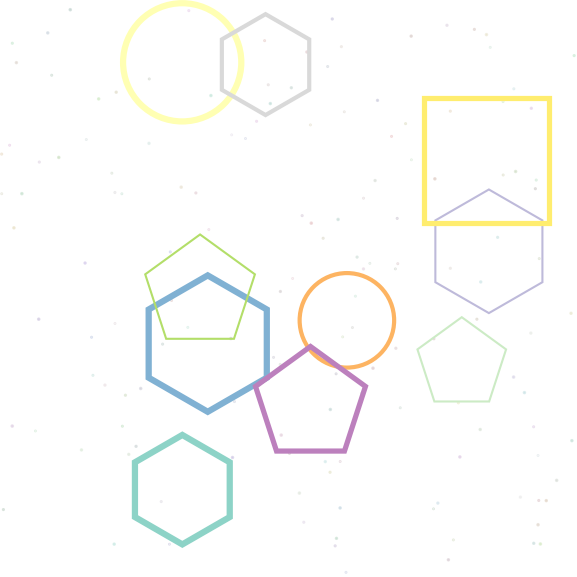[{"shape": "hexagon", "thickness": 3, "radius": 0.47, "center": [0.316, 0.151]}, {"shape": "circle", "thickness": 3, "radius": 0.51, "center": [0.315, 0.891]}, {"shape": "hexagon", "thickness": 1, "radius": 0.54, "center": [0.847, 0.564]}, {"shape": "hexagon", "thickness": 3, "radius": 0.59, "center": [0.36, 0.404]}, {"shape": "circle", "thickness": 2, "radius": 0.41, "center": [0.601, 0.444]}, {"shape": "pentagon", "thickness": 1, "radius": 0.5, "center": [0.346, 0.493]}, {"shape": "hexagon", "thickness": 2, "radius": 0.44, "center": [0.46, 0.887]}, {"shape": "pentagon", "thickness": 2.5, "radius": 0.5, "center": [0.538, 0.299]}, {"shape": "pentagon", "thickness": 1, "radius": 0.4, "center": [0.8, 0.369]}, {"shape": "square", "thickness": 2.5, "radius": 0.54, "center": [0.842, 0.722]}]